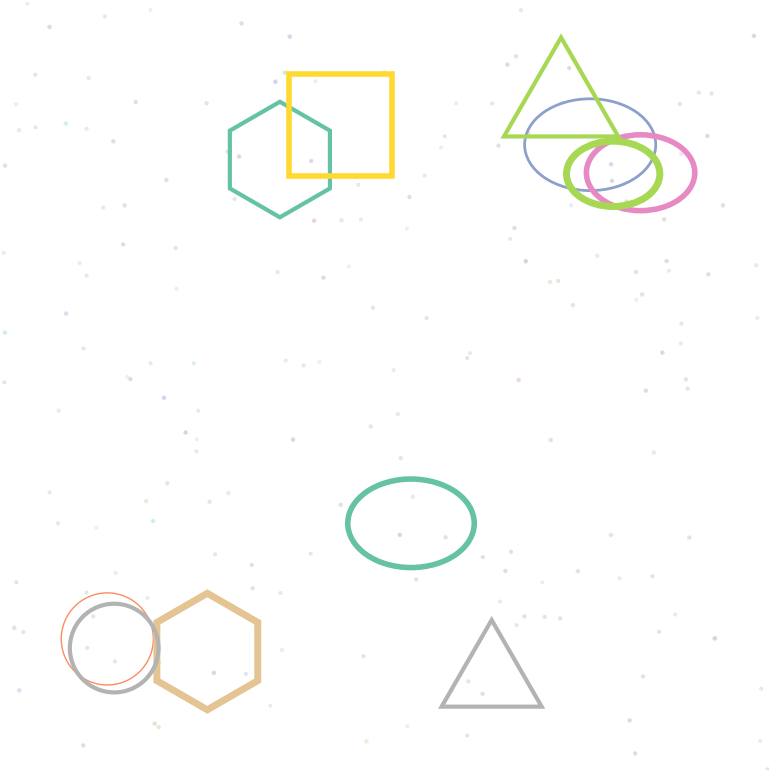[{"shape": "hexagon", "thickness": 1.5, "radius": 0.38, "center": [0.363, 0.793]}, {"shape": "oval", "thickness": 2, "radius": 0.41, "center": [0.534, 0.32]}, {"shape": "circle", "thickness": 0.5, "radius": 0.3, "center": [0.139, 0.17]}, {"shape": "oval", "thickness": 1, "radius": 0.43, "center": [0.766, 0.812]}, {"shape": "oval", "thickness": 2, "radius": 0.35, "center": [0.832, 0.776]}, {"shape": "oval", "thickness": 2.5, "radius": 0.3, "center": [0.796, 0.774]}, {"shape": "triangle", "thickness": 1.5, "radius": 0.43, "center": [0.729, 0.866]}, {"shape": "square", "thickness": 2, "radius": 0.33, "center": [0.442, 0.838]}, {"shape": "hexagon", "thickness": 2.5, "radius": 0.38, "center": [0.269, 0.154]}, {"shape": "triangle", "thickness": 1.5, "radius": 0.38, "center": [0.639, 0.12]}, {"shape": "circle", "thickness": 1.5, "radius": 0.29, "center": [0.148, 0.158]}]